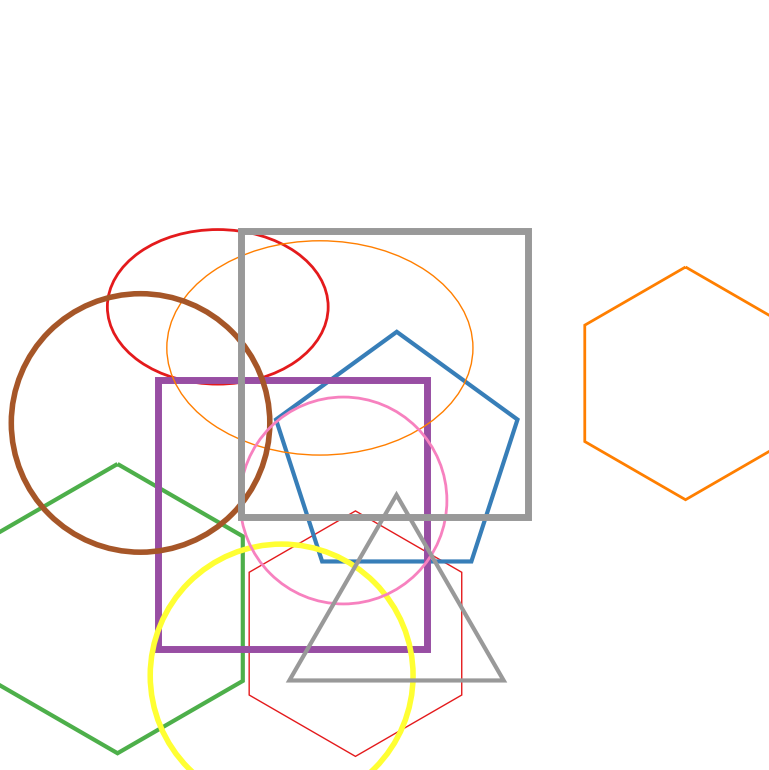[{"shape": "hexagon", "thickness": 0.5, "radius": 0.8, "center": [0.462, 0.177]}, {"shape": "oval", "thickness": 1, "radius": 0.72, "center": [0.283, 0.602]}, {"shape": "pentagon", "thickness": 1.5, "radius": 0.82, "center": [0.515, 0.404]}, {"shape": "hexagon", "thickness": 1.5, "radius": 0.94, "center": [0.153, 0.21]}, {"shape": "square", "thickness": 2.5, "radius": 0.87, "center": [0.379, 0.332]}, {"shape": "oval", "thickness": 0.5, "radius": 0.99, "center": [0.415, 0.548]}, {"shape": "hexagon", "thickness": 1, "radius": 0.76, "center": [0.89, 0.502]}, {"shape": "circle", "thickness": 2, "radius": 0.85, "center": [0.366, 0.123]}, {"shape": "circle", "thickness": 2, "radius": 0.84, "center": [0.183, 0.451]}, {"shape": "circle", "thickness": 1, "radius": 0.67, "center": [0.446, 0.35]}, {"shape": "square", "thickness": 2.5, "radius": 0.93, "center": [0.5, 0.514]}, {"shape": "triangle", "thickness": 1.5, "radius": 0.8, "center": [0.515, 0.197]}]